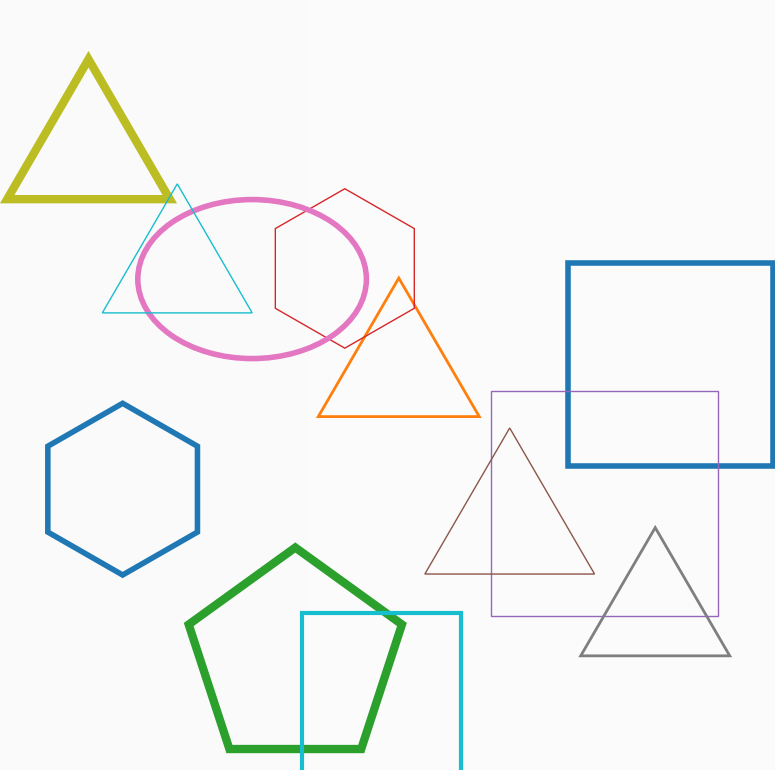[{"shape": "square", "thickness": 2, "radius": 0.66, "center": [0.865, 0.527]}, {"shape": "hexagon", "thickness": 2, "radius": 0.56, "center": [0.158, 0.365]}, {"shape": "triangle", "thickness": 1, "radius": 0.6, "center": [0.515, 0.519]}, {"shape": "pentagon", "thickness": 3, "radius": 0.72, "center": [0.381, 0.144]}, {"shape": "hexagon", "thickness": 0.5, "radius": 0.52, "center": [0.445, 0.651]}, {"shape": "square", "thickness": 0.5, "radius": 0.73, "center": [0.78, 0.346]}, {"shape": "triangle", "thickness": 0.5, "radius": 0.63, "center": [0.658, 0.318]}, {"shape": "oval", "thickness": 2, "radius": 0.74, "center": [0.325, 0.638]}, {"shape": "triangle", "thickness": 1, "radius": 0.56, "center": [0.845, 0.204]}, {"shape": "triangle", "thickness": 3, "radius": 0.61, "center": [0.114, 0.802]}, {"shape": "square", "thickness": 1.5, "radius": 0.51, "center": [0.493, 0.101]}, {"shape": "triangle", "thickness": 0.5, "radius": 0.56, "center": [0.229, 0.649]}]